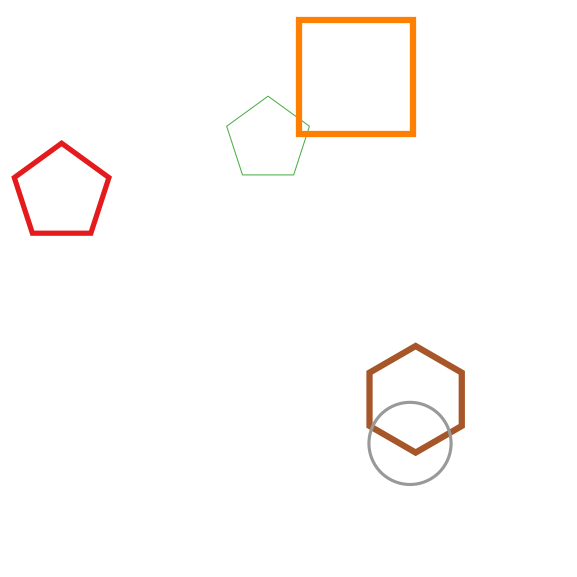[{"shape": "pentagon", "thickness": 2.5, "radius": 0.43, "center": [0.107, 0.665]}, {"shape": "pentagon", "thickness": 0.5, "radius": 0.38, "center": [0.464, 0.757]}, {"shape": "square", "thickness": 3, "radius": 0.49, "center": [0.616, 0.866]}, {"shape": "hexagon", "thickness": 3, "radius": 0.46, "center": [0.72, 0.308]}, {"shape": "circle", "thickness": 1.5, "radius": 0.36, "center": [0.71, 0.231]}]